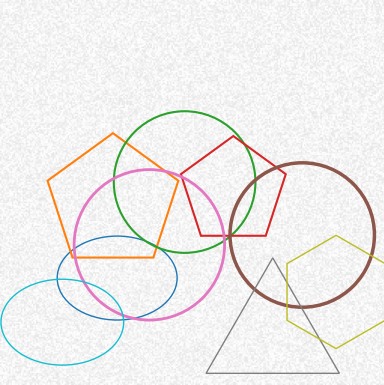[{"shape": "oval", "thickness": 1, "radius": 0.78, "center": [0.304, 0.278]}, {"shape": "pentagon", "thickness": 1.5, "radius": 0.89, "center": [0.293, 0.475]}, {"shape": "circle", "thickness": 1.5, "radius": 0.92, "center": [0.48, 0.527]}, {"shape": "pentagon", "thickness": 1.5, "radius": 0.72, "center": [0.606, 0.503]}, {"shape": "circle", "thickness": 2.5, "radius": 0.94, "center": [0.785, 0.39]}, {"shape": "circle", "thickness": 2, "radius": 0.98, "center": [0.388, 0.364]}, {"shape": "triangle", "thickness": 1, "radius": 1.0, "center": [0.708, 0.13]}, {"shape": "hexagon", "thickness": 1, "radius": 0.74, "center": [0.873, 0.242]}, {"shape": "oval", "thickness": 1, "radius": 0.8, "center": [0.162, 0.163]}]